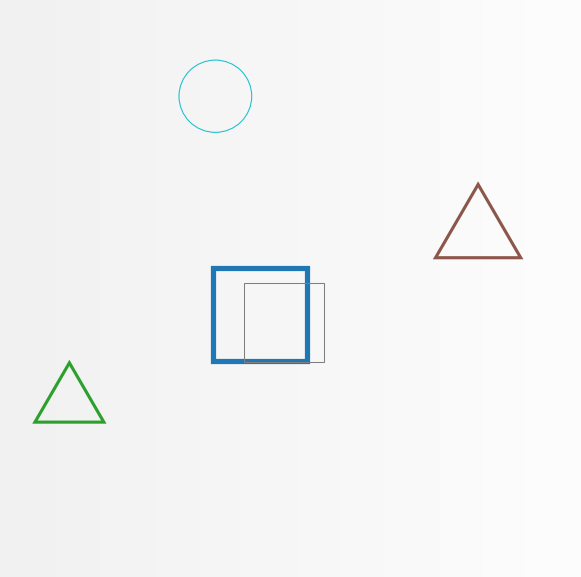[{"shape": "square", "thickness": 2.5, "radius": 0.4, "center": [0.447, 0.455]}, {"shape": "triangle", "thickness": 1.5, "radius": 0.34, "center": [0.119, 0.302]}, {"shape": "triangle", "thickness": 1.5, "radius": 0.42, "center": [0.823, 0.595]}, {"shape": "square", "thickness": 0.5, "radius": 0.35, "center": [0.488, 0.441]}, {"shape": "circle", "thickness": 0.5, "radius": 0.31, "center": [0.371, 0.832]}]